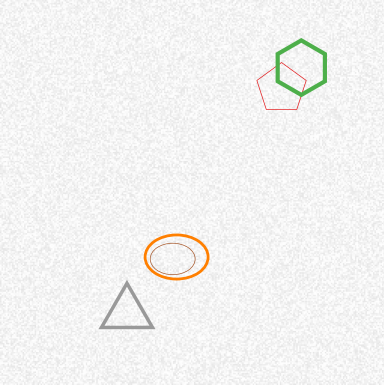[{"shape": "pentagon", "thickness": 0.5, "radius": 0.34, "center": [0.731, 0.77]}, {"shape": "hexagon", "thickness": 3, "radius": 0.35, "center": [0.783, 0.824]}, {"shape": "oval", "thickness": 2, "radius": 0.41, "center": [0.459, 0.332]}, {"shape": "oval", "thickness": 0.5, "radius": 0.29, "center": [0.449, 0.327]}, {"shape": "triangle", "thickness": 2.5, "radius": 0.38, "center": [0.33, 0.188]}]